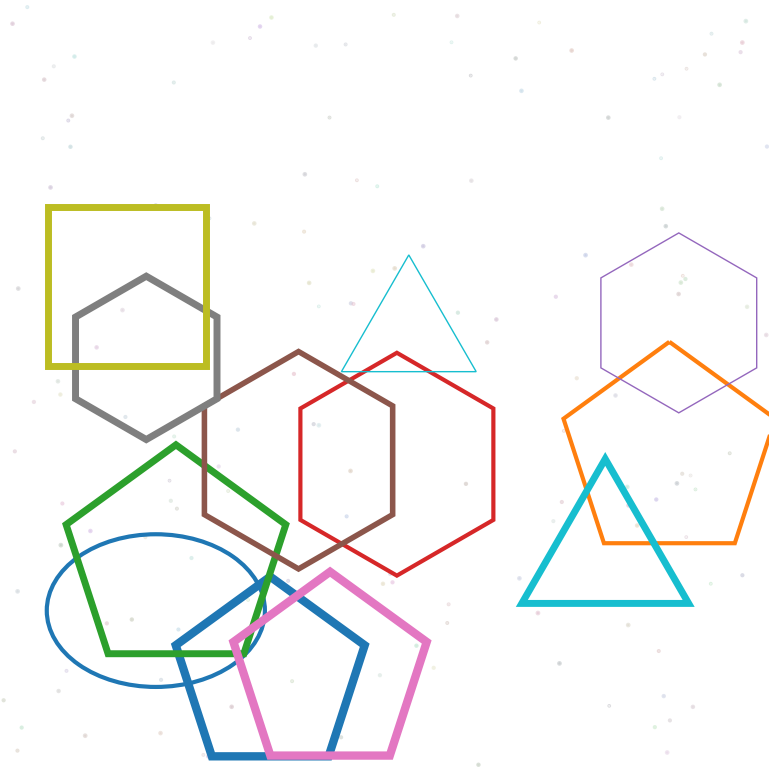[{"shape": "oval", "thickness": 1.5, "radius": 0.71, "center": [0.202, 0.207]}, {"shape": "pentagon", "thickness": 3, "radius": 0.65, "center": [0.351, 0.122]}, {"shape": "pentagon", "thickness": 1.5, "radius": 0.72, "center": [0.869, 0.411]}, {"shape": "pentagon", "thickness": 2.5, "radius": 0.75, "center": [0.229, 0.272]}, {"shape": "hexagon", "thickness": 1.5, "radius": 0.72, "center": [0.515, 0.397]}, {"shape": "hexagon", "thickness": 0.5, "radius": 0.58, "center": [0.882, 0.581]}, {"shape": "hexagon", "thickness": 2, "radius": 0.71, "center": [0.388, 0.402]}, {"shape": "pentagon", "thickness": 3, "radius": 0.66, "center": [0.429, 0.125]}, {"shape": "hexagon", "thickness": 2.5, "radius": 0.53, "center": [0.19, 0.535]}, {"shape": "square", "thickness": 2.5, "radius": 0.51, "center": [0.165, 0.628]}, {"shape": "triangle", "thickness": 2.5, "radius": 0.63, "center": [0.786, 0.279]}, {"shape": "triangle", "thickness": 0.5, "radius": 0.51, "center": [0.531, 0.568]}]